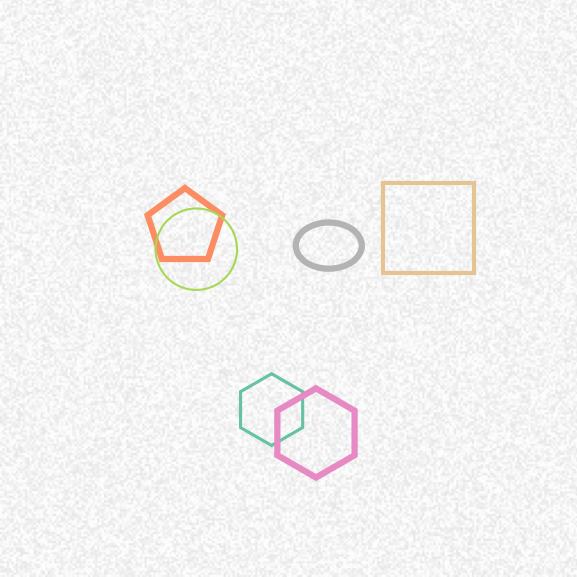[{"shape": "hexagon", "thickness": 1.5, "radius": 0.31, "center": [0.47, 0.29]}, {"shape": "pentagon", "thickness": 3, "radius": 0.34, "center": [0.32, 0.606]}, {"shape": "hexagon", "thickness": 3, "radius": 0.39, "center": [0.547, 0.249]}, {"shape": "circle", "thickness": 1, "radius": 0.35, "center": [0.34, 0.568]}, {"shape": "square", "thickness": 2, "radius": 0.39, "center": [0.741, 0.604]}, {"shape": "oval", "thickness": 3, "radius": 0.29, "center": [0.569, 0.574]}]